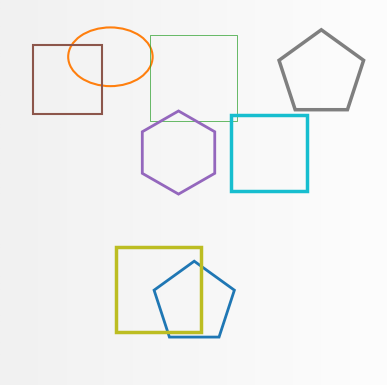[{"shape": "pentagon", "thickness": 2, "radius": 0.54, "center": [0.501, 0.213]}, {"shape": "oval", "thickness": 1.5, "radius": 0.54, "center": [0.285, 0.853]}, {"shape": "square", "thickness": 0.5, "radius": 0.56, "center": [0.5, 0.797]}, {"shape": "hexagon", "thickness": 2, "radius": 0.54, "center": [0.461, 0.604]}, {"shape": "square", "thickness": 1.5, "radius": 0.45, "center": [0.175, 0.793]}, {"shape": "pentagon", "thickness": 2.5, "radius": 0.57, "center": [0.829, 0.808]}, {"shape": "square", "thickness": 2.5, "radius": 0.55, "center": [0.409, 0.249]}, {"shape": "square", "thickness": 2.5, "radius": 0.49, "center": [0.694, 0.602]}]